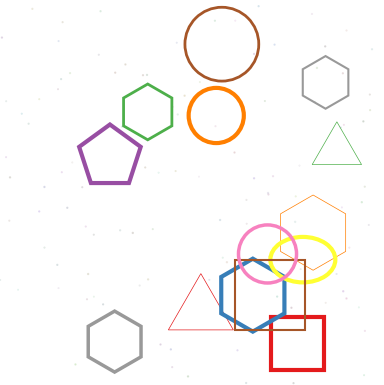[{"shape": "triangle", "thickness": 0.5, "radius": 0.49, "center": [0.522, 0.192]}, {"shape": "square", "thickness": 3, "radius": 0.34, "center": [0.771, 0.107]}, {"shape": "hexagon", "thickness": 3, "radius": 0.47, "center": [0.657, 0.233]}, {"shape": "hexagon", "thickness": 2, "radius": 0.36, "center": [0.384, 0.709]}, {"shape": "triangle", "thickness": 0.5, "radius": 0.37, "center": [0.875, 0.61]}, {"shape": "pentagon", "thickness": 3, "radius": 0.42, "center": [0.286, 0.593]}, {"shape": "hexagon", "thickness": 0.5, "radius": 0.49, "center": [0.813, 0.396]}, {"shape": "circle", "thickness": 3, "radius": 0.36, "center": [0.562, 0.7]}, {"shape": "oval", "thickness": 3, "radius": 0.42, "center": [0.787, 0.326]}, {"shape": "square", "thickness": 1.5, "radius": 0.45, "center": [0.701, 0.234]}, {"shape": "circle", "thickness": 2, "radius": 0.48, "center": [0.576, 0.885]}, {"shape": "circle", "thickness": 2.5, "radius": 0.38, "center": [0.695, 0.34]}, {"shape": "hexagon", "thickness": 1.5, "radius": 0.34, "center": [0.846, 0.786]}, {"shape": "hexagon", "thickness": 2.5, "radius": 0.4, "center": [0.298, 0.113]}]